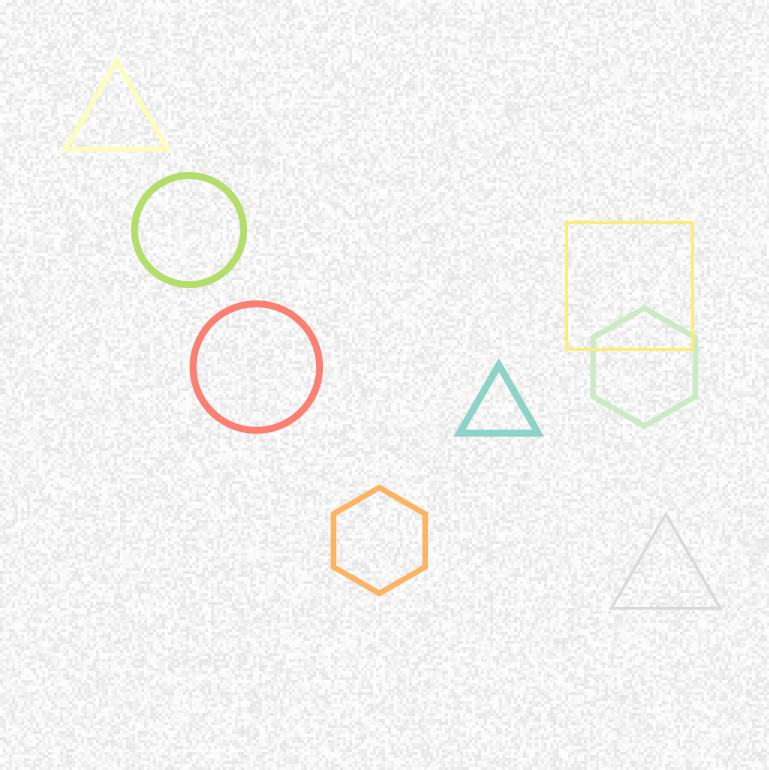[{"shape": "triangle", "thickness": 2.5, "radius": 0.3, "center": [0.648, 0.467]}, {"shape": "triangle", "thickness": 1.5, "radius": 0.38, "center": [0.151, 0.844]}, {"shape": "circle", "thickness": 2.5, "radius": 0.41, "center": [0.333, 0.523]}, {"shape": "hexagon", "thickness": 2, "radius": 0.34, "center": [0.493, 0.298]}, {"shape": "circle", "thickness": 2.5, "radius": 0.35, "center": [0.246, 0.701]}, {"shape": "triangle", "thickness": 1, "radius": 0.41, "center": [0.865, 0.251]}, {"shape": "hexagon", "thickness": 2, "radius": 0.38, "center": [0.837, 0.523]}, {"shape": "square", "thickness": 1, "radius": 0.41, "center": [0.817, 0.629]}]